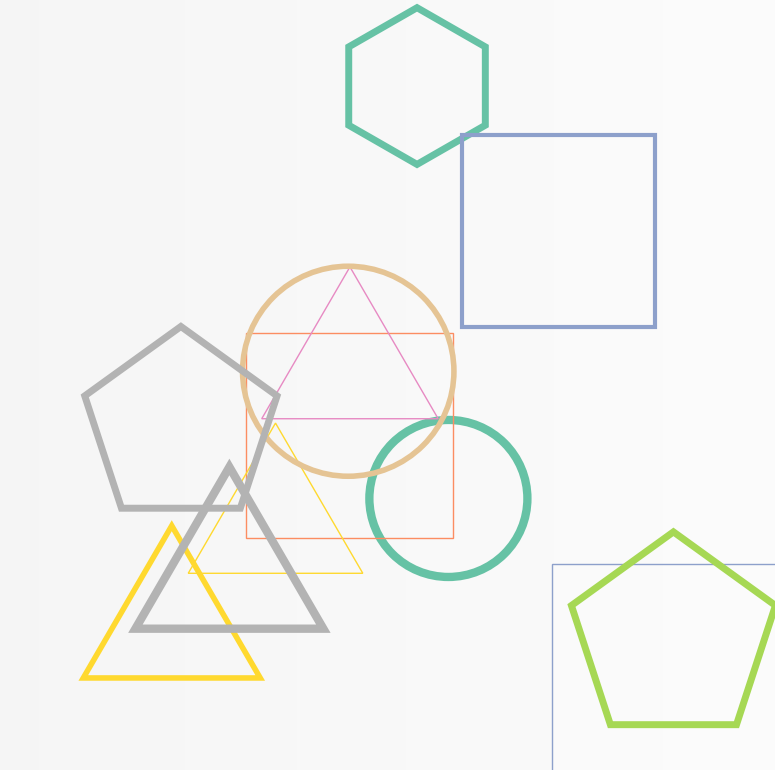[{"shape": "circle", "thickness": 3, "radius": 0.51, "center": [0.579, 0.353]}, {"shape": "hexagon", "thickness": 2.5, "radius": 0.51, "center": [0.538, 0.888]}, {"shape": "square", "thickness": 0.5, "radius": 0.67, "center": [0.451, 0.434]}, {"shape": "square", "thickness": 1.5, "radius": 0.62, "center": [0.721, 0.7]}, {"shape": "square", "thickness": 0.5, "radius": 0.72, "center": [0.856, 0.123]}, {"shape": "triangle", "thickness": 0.5, "radius": 0.66, "center": [0.452, 0.522]}, {"shape": "pentagon", "thickness": 2.5, "radius": 0.69, "center": [0.869, 0.171]}, {"shape": "triangle", "thickness": 0.5, "radius": 0.65, "center": [0.356, 0.32]}, {"shape": "triangle", "thickness": 2, "radius": 0.66, "center": [0.222, 0.185]}, {"shape": "circle", "thickness": 2, "radius": 0.68, "center": [0.449, 0.518]}, {"shape": "pentagon", "thickness": 2.5, "radius": 0.65, "center": [0.233, 0.446]}, {"shape": "triangle", "thickness": 3, "radius": 0.7, "center": [0.296, 0.254]}]